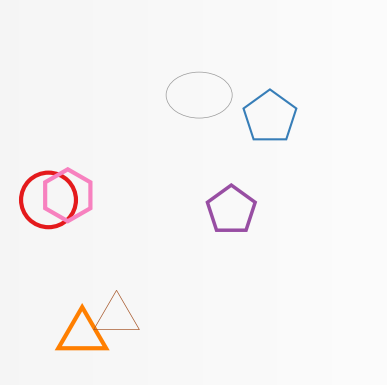[{"shape": "circle", "thickness": 3, "radius": 0.35, "center": [0.125, 0.481]}, {"shape": "pentagon", "thickness": 1.5, "radius": 0.36, "center": [0.697, 0.696]}, {"shape": "pentagon", "thickness": 2.5, "radius": 0.32, "center": [0.597, 0.454]}, {"shape": "triangle", "thickness": 3, "radius": 0.36, "center": [0.212, 0.131]}, {"shape": "triangle", "thickness": 0.5, "radius": 0.34, "center": [0.301, 0.178]}, {"shape": "hexagon", "thickness": 3, "radius": 0.34, "center": [0.175, 0.493]}, {"shape": "oval", "thickness": 0.5, "radius": 0.43, "center": [0.514, 0.753]}]